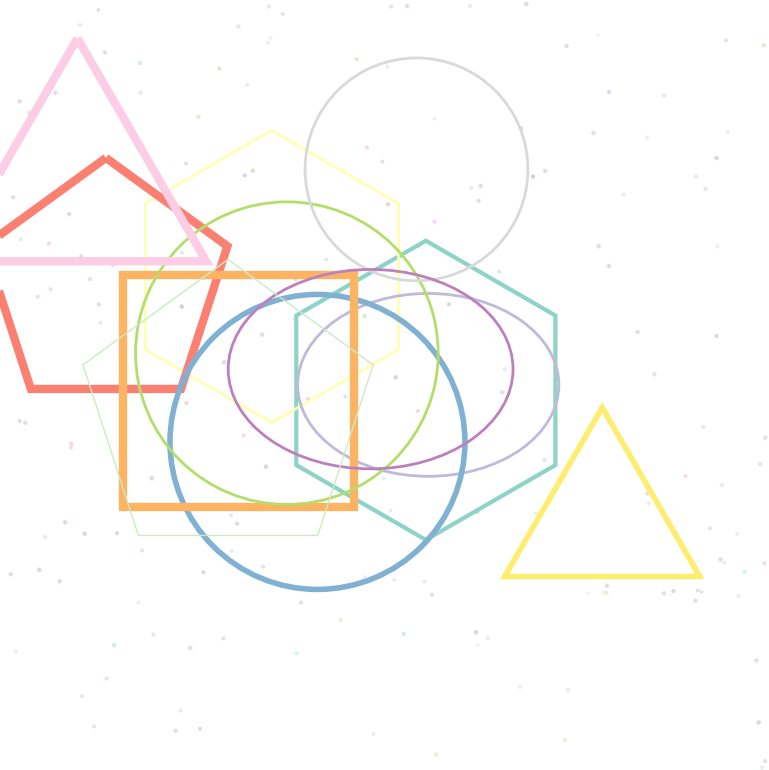[{"shape": "hexagon", "thickness": 1.5, "radius": 0.97, "center": [0.553, 0.493]}, {"shape": "hexagon", "thickness": 1, "radius": 0.95, "center": [0.353, 0.641]}, {"shape": "oval", "thickness": 1, "radius": 0.85, "center": [0.556, 0.5]}, {"shape": "pentagon", "thickness": 3, "radius": 0.83, "center": [0.138, 0.629]}, {"shape": "circle", "thickness": 2, "radius": 0.96, "center": [0.412, 0.426]}, {"shape": "square", "thickness": 3, "radius": 0.75, "center": [0.309, 0.492]}, {"shape": "circle", "thickness": 1, "radius": 0.98, "center": [0.373, 0.541]}, {"shape": "triangle", "thickness": 3, "radius": 0.97, "center": [0.101, 0.757]}, {"shape": "circle", "thickness": 1, "radius": 0.72, "center": [0.541, 0.78]}, {"shape": "oval", "thickness": 1, "radius": 0.92, "center": [0.481, 0.521]}, {"shape": "pentagon", "thickness": 0.5, "radius": 0.99, "center": [0.296, 0.465]}, {"shape": "triangle", "thickness": 2, "radius": 0.73, "center": [0.782, 0.324]}]